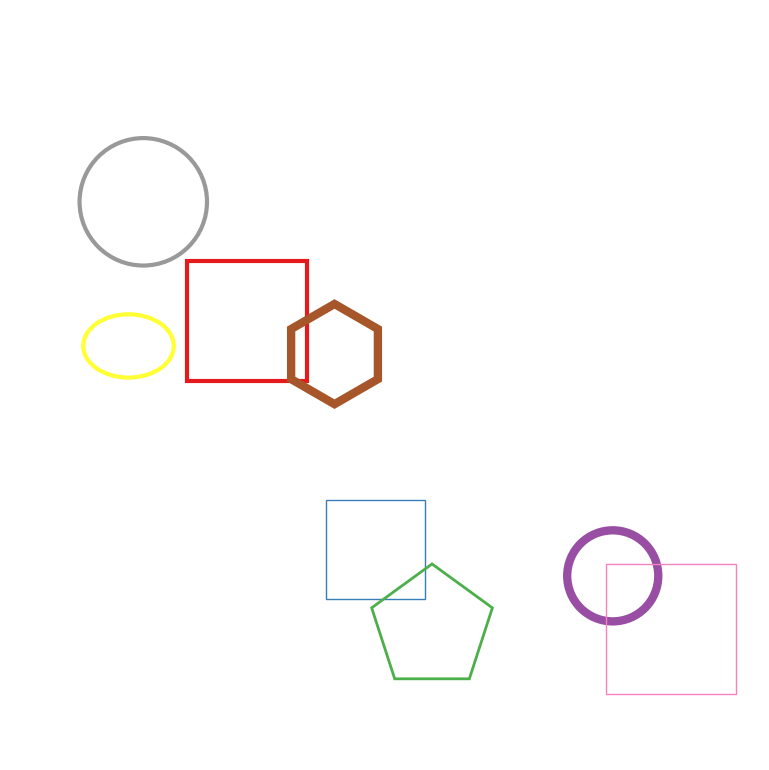[{"shape": "square", "thickness": 1.5, "radius": 0.39, "center": [0.32, 0.583]}, {"shape": "square", "thickness": 0.5, "radius": 0.32, "center": [0.488, 0.286]}, {"shape": "pentagon", "thickness": 1, "radius": 0.41, "center": [0.561, 0.185]}, {"shape": "circle", "thickness": 3, "radius": 0.3, "center": [0.796, 0.252]}, {"shape": "oval", "thickness": 1.5, "radius": 0.29, "center": [0.167, 0.551]}, {"shape": "hexagon", "thickness": 3, "radius": 0.33, "center": [0.434, 0.54]}, {"shape": "square", "thickness": 0.5, "radius": 0.42, "center": [0.871, 0.183]}, {"shape": "circle", "thickness": 1.5, "radius": 0.41, "center": [0.186, 0.738]}]